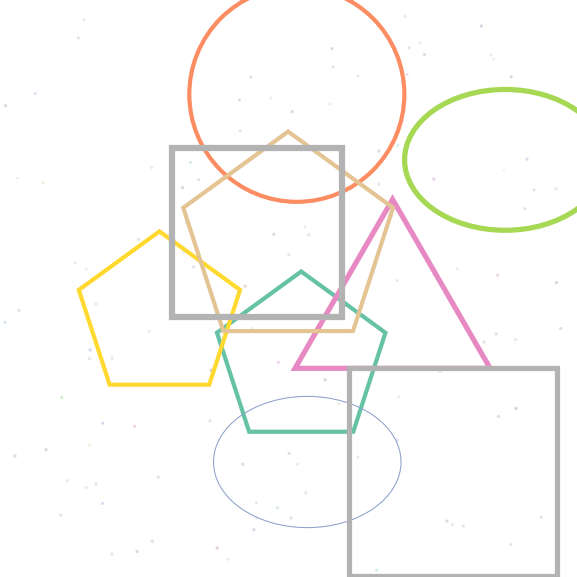[{"shape": "pentagon", "thickness": 2, "radius": 0.77, "center": [0.522, 0.376]}, {"shape": "circle", "thickness": 2, "radius": 0.93, "center": [0.514, 0.836]}, {"shape": "oval", "thickness": 0.5, "radius": 0.81, "center": [0.532, 0.199]}, {"shape": "triangle", "thickness": 2.5, "radius": 0.98, "center": [0.68, 0.459]}, {"shape": "oval", "thickness": 2.5, "radius": 0.87, "center": [0.875, 0.722]}, {"shape": "pentagon", "thickness": 2, "radius": 0.73, "center": [0.276, 0.452]}, {"shape": "pentagon", "thickness": 2, "radius": 0.95, "center": [0.499, 0.58]}, {"shape": "square", "thickness": 3, "radius": 0.74, "center": [0.445, 0.596]}, {"shape": "square", "thickness": 2.5, "radius": 0.9, "center": [0.785, 0.181]}]